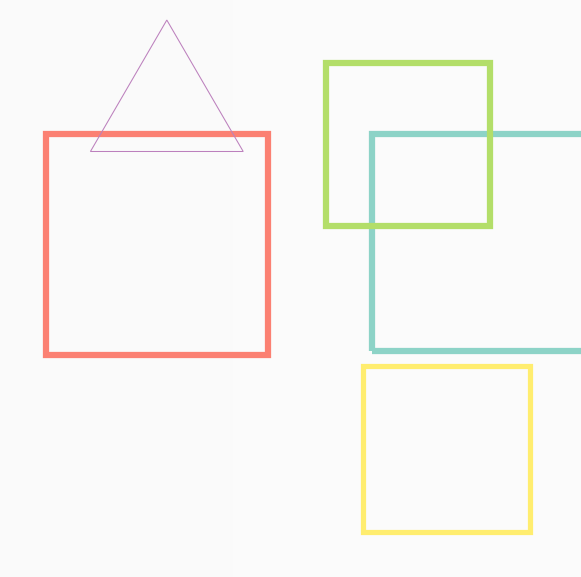[{"shape": "square", "thickness": 3, "radius": 0.94, "center": [0.827, 0.579]}, {"shape": "square", "thickness": 3, "radius": 0.96, "center": [0.27, 0.575]}, {"shape": "square", "thickness": 3, "radius": 0.71, "center": [0.702, 0.75]}, {"shape": "triangle", "thickness": 0.5, "radius": 0.76, "center": [0.287, 0.813]}, {"shape": "square", "thickness": 2.5, "radius": 0.72, "center": [0.768, 0.222]}]